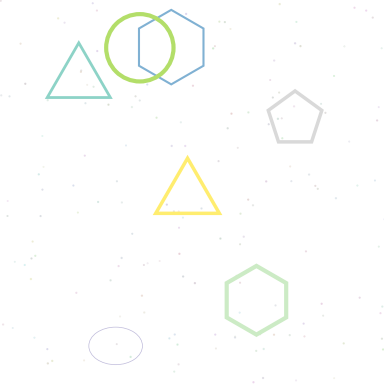[{"shape": "triangle", "thickness": 2, "radius": 0.47, "center": [0.205, 0.794]}, {"shape": "oval", "thickness": 0.5, "radius": 0.35, "center": [0.3, 0.102]}, {"shape": "hexagon", "thickness": 1.5, "radius": 0.48, "center": [0.445, 0.878]}, {"shape": "circle", "thickness": 3, "radius": 0.44, "center": [0.363, 0.876]}, {"shape": "pentagon", "thickness": 2.5, "radius": 0.37, "center": [0.766, 0.691]}, {"shape": "hexagon", "thickness": 3, "radius": 0.45, "center": [0.666, 0.22]}, {"shape": "triangle", "thickness": 2.5, "radius": 0.48, "center": [0.487, 0.494]}]